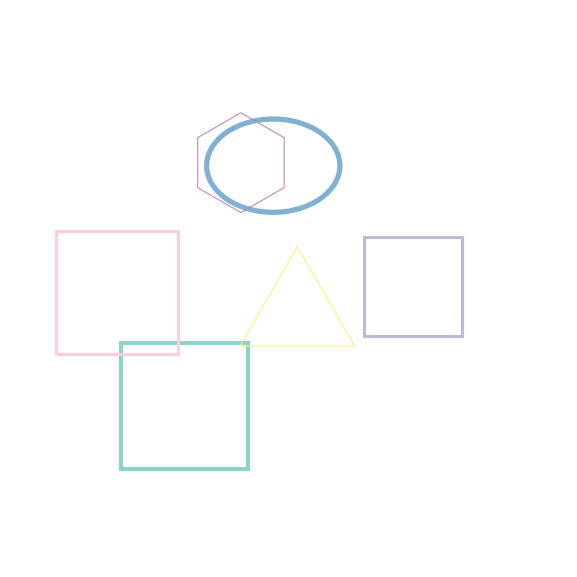[{"shape": "square", "thickness": 2, "radius": 0.55, "center": [0.32, 0.296]}, {"shape": "square", "thickness": 1.5, "radius": 0.43, "center": [0.715, 0.503]}, {"shape": "oval", "thickness": 2.5, "radius": 0.58, "center": [0.473, 0.712]}, {"shape": "square", "thickness": 1.5, "radius": 0.53, "center": [0.203, 0.493]}, {"shape": "hexagon", "thickness": 0.5, "radius": 0.43, "center": [0.417, 0.717]}, {"shape": "triangle", "thickness": 0.5, "radius": 0.57, "center": [0.515, 0.457]}]